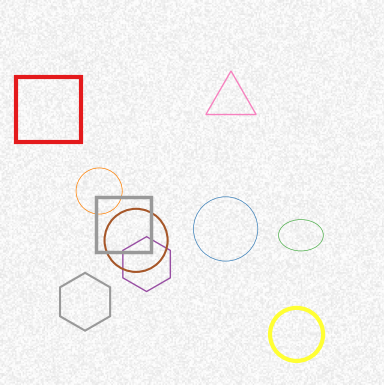[{"shape": "square", "thickness": 3, "radius": 0.42, "center": [0.126, 0.716]}, {"shape": "circle", "thickness": 0.5, "radius": 0.42, "center": [0.586, 0.405]}, {"shape": "oval", "thickness": 0.5, "radius": 0.29, "center": [0.782, 0.389]}, {"shape": "hexagon", "thickness": 1, "radius": 0.36, "center": [0.381, 0.314]}, {"shape": "circle", "thickness": 0.5, "radius": 0.3, "center": [0.258, 0.504]}, {"shape": "circle", "thickness": 3, "radius": 0.34, "center": [0.77, 0.131]}, {"shape": "circle", "thickness": 1.5, "radius": 0.41, "center": [0.353, 0.376]}, {"shape": "triangle", "thickness": 1, "radius": 0.38, "center": [0.6, 0.74]}, {"shape": "square", "thickness": 2.5, "radius": 0.35, "center": [0.321, 0.417]}, {"shape": "hexagon", "thickness": 1.5, "radius": 0.38, "center": [0.221, 0.216]}]